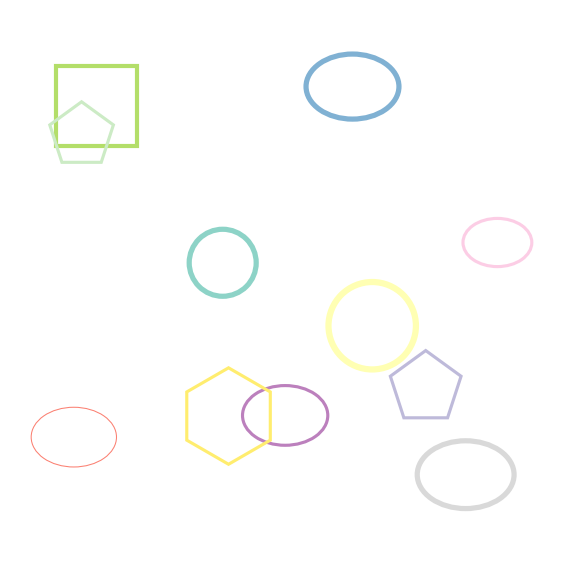[{"shape": "circle", "thickness": 2.5, "radius": 0.29, "center": [0.386, 0.544]}, {"shape": "circle", "thickness": 3, "radius": 0.38, "center": [0.645, 0.435]}, {"shape": "pentagon", "thickness": 1.5, "radius": 0.32, "center": [0.737, 0.328]}, {"shape": "oval", "thickness": 0.5, "radius": 0.37, "center": [0.128, 0.242]}, {"shape": "oval", "thickness": 2.5, "radius": 0.4, "center": [0.61, 0.849]}, {"shape": "square", "thickness": 2, "radius": 0.35, "center": [0.167, 0.816]}, {"shape": "oval", "thickness": 1.5, "radius": 0.3, "center": [0.861, 0.579]}, {"shape": "oval", "thickness": 2.5, "radius": 0.42, "center": [0.806, 0.177]}, {"shape": "oval", "thickness": 1.5, "radius": 0.37, "center": [0.494, 0.28]}, {"shape": "pentagon", "thickness": 1.5, "radius": 0.29, "center": [0.141, 0.765]}, {"shape": "hexagon", "thickness": 1.5, "radius": 0.42, "center": [0.396, 0.279]}]